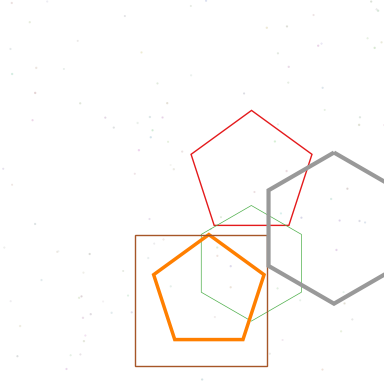[{"shape": "pentagon", "thickness": 1, "radius": 0.83, "center": [0.653, 0.548]}, {"shape": "hexagon", "thickness": 0.5, "radius": 0.75, "center": [0.653, 0.316]}, {"shape": "pentagon", "thickness": 2.5, "radius": 0.75, "center": [0.542, 0.24]}, {"shape": "square", "thickness": 1, "radius": 0.86, "center": [0.523, 0.219]}, {"shape": "hexagon", "thickness": 3, "radius": 0.98, "center": [0.867, 0.408]}]